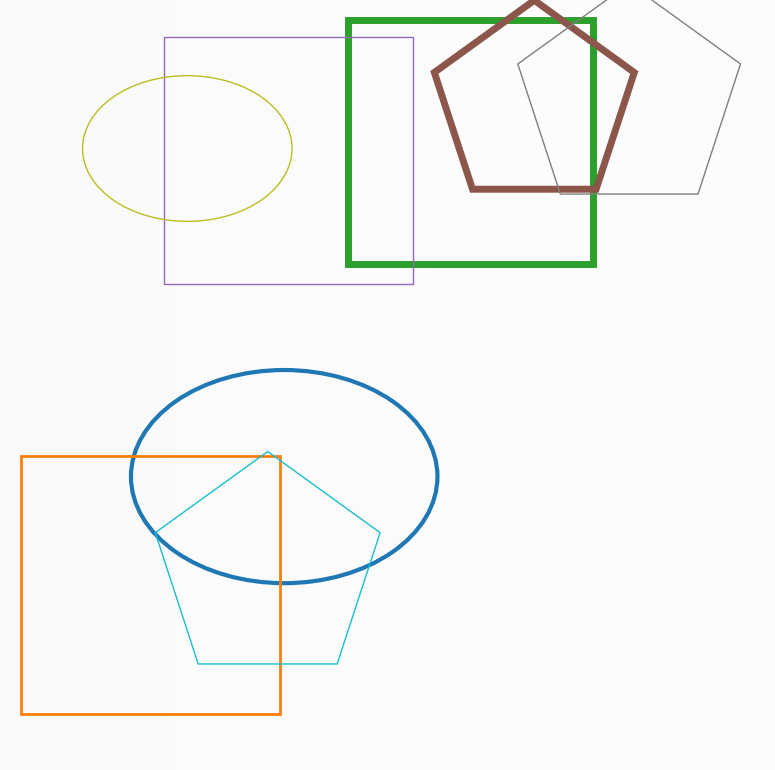[{"shape": "oval", "thickness": 1.5, "radius": 0.99, "center": [0.367, 0.381]}, {"shape": "square", "thickness": 1, "radius": 0.84, "center": [0.194, 0.24]}, {"shape": "square", "thickness": 2.5, "radius": 0.79, "center": [0.607, 0.816]}, {"shape": "square", "thickness": 0.5, "radius": 0.8, "center": [0.372, 0.792]}, {"shape": "pentagon", "thickness": 2.5, "radius": 0.68, "center": [0.689, 0.864]}, {"shape": "pentagon", "thickness": 0.5, "radius": 0.76, "center": [0.812, 0.87]}, {"shape": "oval", "thickness": 0.5, "radius": 0.68, "center": [0.242, 0.807]}, {"shape": "pentagon", "thickness": 0.5, "radius": 0.76, "center": [0.345, 0.261]}]